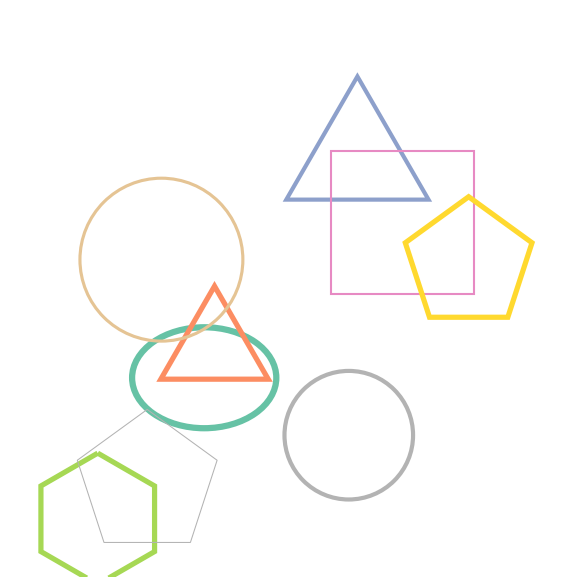[{"shape": "oval", "thickness": 3, "radius": 0.62, "center": [0.354, 0.345]}, {"shape": "triangle", "thickness": 2.5, "radius": 0.54, "center": [0.371, 0.396]}, {"shape": "triangle", "thickness": 2, "radius": 0.71, "center": [0.619, 0.725]}, {"shape": "square", "thickness": 1, "radius": 0.62, "center": [0.696, 0.613]}, {"shape": "hexagon", "thickness": 2.5, "radius": 0.57, "center": [0.169, 0.101]}, {"shape": "pentagon", "thickness": 2.5, "radius": 0.58, "center": [0.812, 0.543]}, {"shape": "circle", "thickness": 1.5, "radius": 0.71, "center": [0.279, 0.55]}, {"shape": "circle", "thickness": 2, "radius": 0.56, "center": [0.604, 0.246]}, {"shape": "pentagon", "thickness": 0.5, "radius": 0.64, "center": [0.255, 0.163]}]